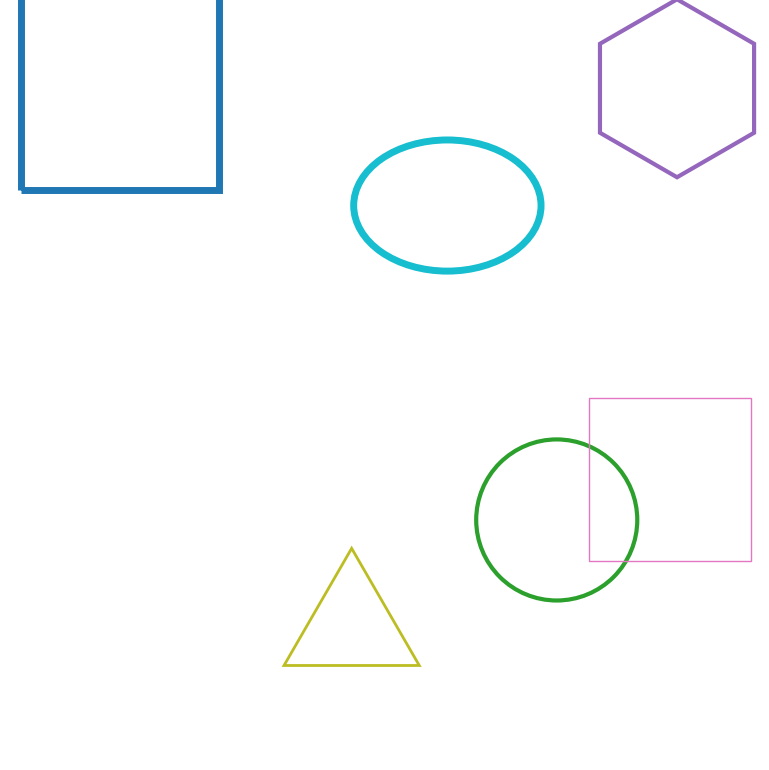[{"shape": "square", "thickness": 2.5, "radius": 0.64, "center": [0.156, 0.882]}, {"shape": "circle", "thickness": 1.5, "radius": 0.52, "center": [0.723, 0.325]}, {"shape": "hexagon", "thickness": 1.5, "radius": 0.58, "center": [0.879, 0.885]}, {"shape": "square", "thickness": 0.5, "radius": 0.53, "center": [0.87, 0.377]}, {"shape": "triangle", "thickness": 1, "radius": 0.51, "center": [0.457, 0.186]}, {"shape": "oval", "thickness": 2.5, "radius": 0.61, "center": [0.581, 0.733]}]